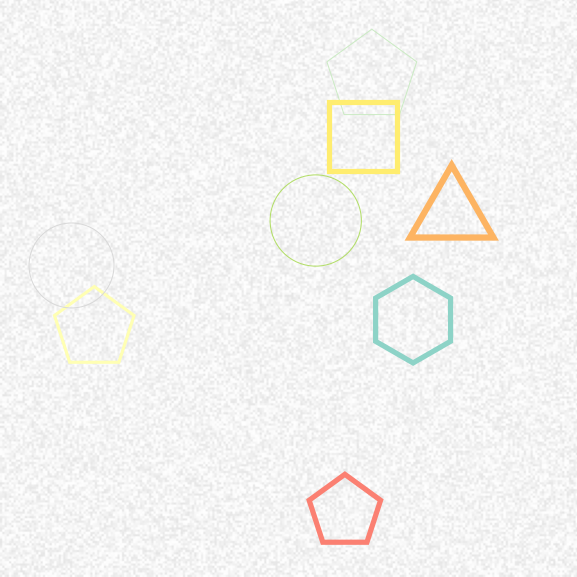[{"shape": "hexagon", "thickness": 2.5, "radius": 0.37, "center": [0.715, 0.446]}, {"shape": "pentagon", "thickness": 1.5, "radius": 0.36, "center": [0.163, 0.43]}, {"shape": "pentagon", "thickness": 2.5, "radius": 0.33, "center": [0.597, 0.113]}, {"shape": "triangle", "thickness": 3, "radius": 0.42, "center": [0.782, 0.63]}, {"shape": "circle", "thickness": 0.5, "radius": 0.4, "center": [0.547, 0.617]}, {"shape": "circle", "thickness": 0.5, "radius": 0.37, "center": [0.124, 0.539]}, {"shape": "pentagon", "thickness": 0.5, "radius": 0.41, "center": [0.644, 0.867]}, {"shape": "square", "thickness": 2.5, "radius": 0.3, "center": [0.629, 0.763]}]